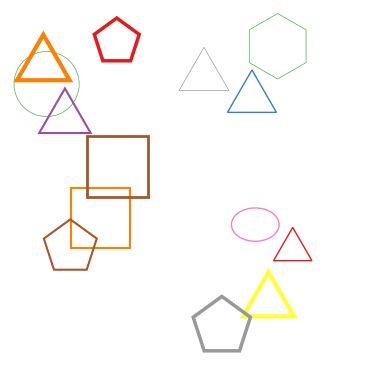[{"shape": "pentagon", "thickness": 2.5, "radius": 0.31, "center": [0.303, 0.892]}, {"shape": "triangle", "thickness": 1, "radius": 0.29, "center": [0.76, 0.352]}, {"shape": "triangle", "thickness": 1, "radius": 0.37, "center": [0.654, 0.745]}, {"shape": "circle", "thickness": 0.5, "radius": 0.42, "center": [0.121, 0.782]}, {"shape": "hexagon", "thickness": 0.5, "radius": 0.43, "center": [0.721, 0.88]}, {"shape": "triangle", "thickness": 1.5, "radius": 0.39, "center": [0.169, 0.693]}, {"shape": "triangle", "thickness": 3, "radius": 0.39, "center": [0.112, 0.831]}, {"shape": "square", "thickness": 1.5, "radius": 0.38, "center": [0.261, 0.434]}, {"shape": "triangle", "thickness": 3, "radius": 0.38, "center": [0.698, 0.217]}, {"shape": "pentagon", "thickness": 1.5, "radius": 0.36, "center": [0.183, 0.358]}, {"shape": "square", "thickness": 2, "radius": 0.4, "center": [0.305, 0.568]}, {"shape": "oval", "thickness": 1, "radius": 0.31, "center": [0.663, 0.417]}, {"shape": "pentagon", "thickness": 2.5, "radius": 0.39, "center": [0.576, 0.152]}, {"shape": "triangle", "thickness": 0.5, "radius": 0.37, "center": [0.53, 0.802]}]